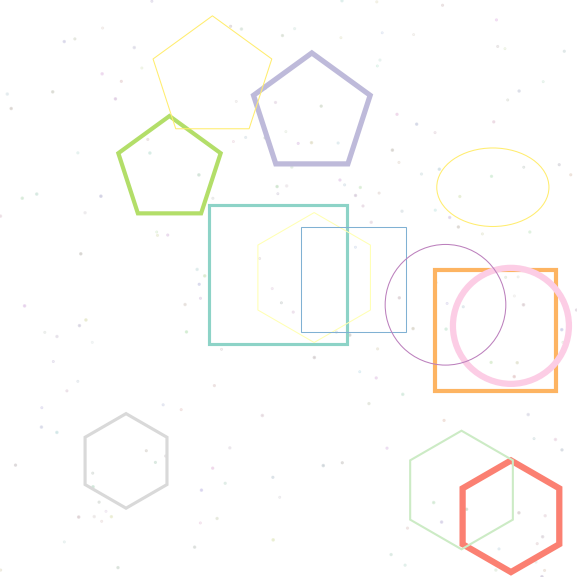[{"shape": "square", "thickness": 1.5, "radius": 0.6, "center": [0.481, 0.524]}, {"shape": "hexagon", "thickness": 0.5, "radius": 0.56, "center": [0.544, 0.519]}, {"shape": "pentagon", "thickness": 2.5, "radius": 0.53, "center": [0.54, 0.801]}, {"shape": "hexagon", "thickness": 3, "radius": 0.48, "center": [0.885, 0.105]}, {"shape": "square", "thickness": 0.5, "radius": 0.45, "center": [0.613, 0.516]}, {"shape": "square", "thickness": 2, "radius": 0.52, "center": [0.858, 0.426]}, {"shape": "pentagon", "thickness": 2, "radius": 0.47, "center": [0.293, 0.705]}, {"shape": "circle", "thickness": 3, "radius": 0.5, "center": [0.885, 0.435]}, {"shape": "hexagon", "thickness": 1.5, "radius": 0.41, "center": [0.218, 0.201]}, {"shape": "circle", "thickness": 0.5, "radius": 0.52, "center": [0.771, 0.471]}, {"shape": "hexagon", "thickness": 1, "radius": 0.51, "center": [0.799, 0.151]}, {"shape": "oval", "thickness": 0.5, "radius": 0.49, "center": [0.853, 0.675]}, {"shape": "pentagon", "thickness": 0.5, "radius": 0.54, "center": [0.368, 0.864]}]